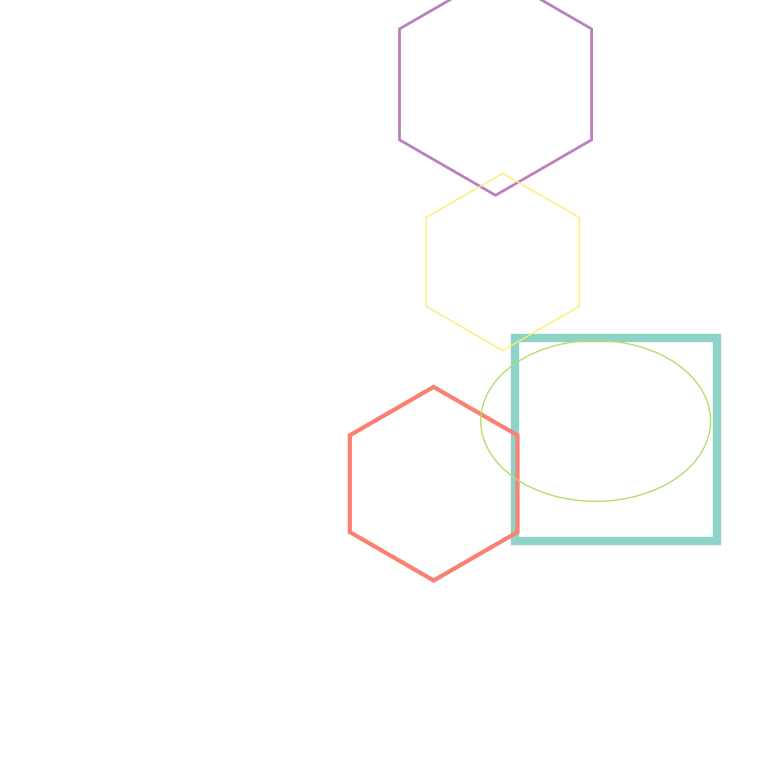[{"shape": "square", "thickness": 3, "radius": 0.66, "center": [0.8, 0.43]}, {"shape": "hexagon", "thickness": 1.5, "radius": 0.63, "center": [0.563, 0.372]}, {"shape": "oval", "thickness": 0.5, "radius": 0.75, "center": [0.774, 0.453]}, {"shape": "hexagon", "thickness": 1, "radius": 0.72, "center": [0.644, 0.89]}, {"shape": "hexagon", "thickness": 0.5, "radius": 0.58, "center": [0.653, 0.66]}]